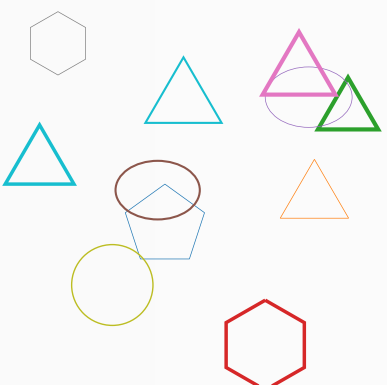[{"shape": "pentagon", "thickness": 0.5, "radius": 0.54, "center": [0.426, 0.414]}, {"shape": "triangle", "thickness": 0.5, "radius": 0.51, "center": [0.811, 0.484]}, {"shape": "triangle", "thickness": 3, "radius": 0.45, "center": [0.898, 0.709]}, {"shape": "hexagon", "thickness": 2.5, "radius": 0.58, "center": [0.684, 0.104]}, {"shape": "oval", "thickness": 0.5, "radius": 0.56, "center": [0.797, 0.748]}, {"shape": "oval", "thickness": 1.5, "radius": 0.54, "center": [0.407, 0.506]}, {"shape": "triangle", "thickness": 3, "radius": 0.54, "center": [0.772, 0.808]}, {"shape": "hexagon", "thickness": 0.5, "radius": 0.41, "center": [0.15, 0.887]}, {"shape": "circle", "thickness": 1, "radius": 0.52, "center": [0.29, 0.26]}, {"shape": "triangle", "thickness": 1.5, "radius": 0.57, "center": [0.474, 0.738]}, {"shape": "triangle", "thickness": 2.5, "radius": 0.51, "center": [0.102, 0.573]}]